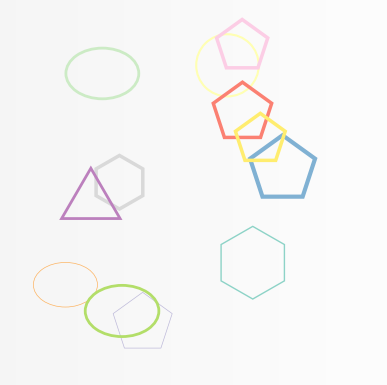[{"shape": "hexagon", "thickness": 1, "radius": 0.47, "center": [0.652, 0.318]}, {"shape": "circle", "thickness": 1.5, "radius": 0.4, "center": [0.587, 0.83]}, {"shape": "pentagon", "thickness": 0.5, "radius": 0.4, "center": [0.368, 0.161]}, {"shape": "pentagon", "thickness": 2.5, "radius": 0.4, "center": [0.626, 0.707]}, {"shape": "pentagon", "thickness": 3, "radius": 0.44, "center": [0.729, 0.561]}, {"shape": "oval", "thickness": 0.5, "radius": 0.41, "center": [0.169, 0.26]}, {"shape": "oval", "thickness": 2, "radius": 0.48, "center": [0.315, 0.192]}, {"shape": "pentagon", "thickness": 2.5, "radius": 0.35, "center": [0.625, 0.88]}, {"shape": "hexagon", "thickness": 2.5, "radius": 0.35, "center": [0.308, 0.527]}, {"shape": "triangle", "thickness": 2, "radius": 0.44, "center": [0.234, 0.476]}, {"shape": "oval", "thickness": 2, "radius": 0.47, "center": [0.264, 0.809]}, {"shape": "pentagon", "thickness": 2.5, "radius": 0.34, "center": [0.672, 0.638]}]